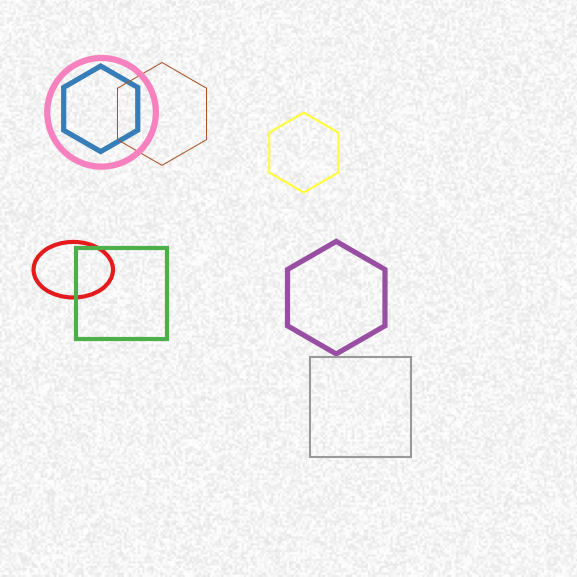[{"shape": "oval", "thickness": 2, "radius": 0.34, "center": [0.127, 0.532]}, {"shape": "hexagon", "thickness": 2.5, "radius": 0.37, "center": [0.174, 0.811]}, {"shape": "square", "thickness": 2, "radius": 0.4, "center": [0.211, 0.491]}, {"shape": "hexagon", "thickness": 2.5, "radius": 0.49, "center": [0.582, 0.484]}, {"shape": "hexagon", "thickness": 1, "radius": 0.35, "center": [0.526, 0.735]}, {"shape": "hexagon", "thickness": 0.5, "radius": 0.45, "center": [0.281, 0.802]}, {"shape": "circle", "thickness": 3, "radius": 0.47, "center": [0.176, 0.805]}, {"shape": "square", "thickness": 1, "radius": 0.44, "center": [0.625, 0.294]}]